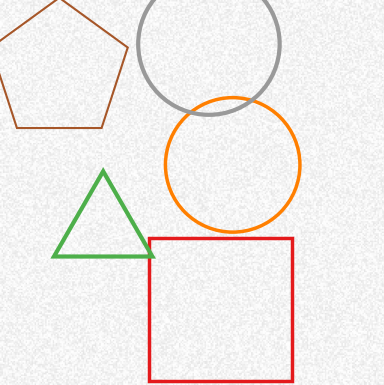[{"shape": "square", "thickness": 2.5, "radius": 0.93, "center": [0.573, 0.196]}, {"shape": "triangle", "thickness": 3, "radius": 0.74, "center": [0.268, 0.408]}, {"shape": "circle", "thickness": 2.5, "radius": 0.87, "center": [0.604, 0.572]}, {"shape": "pentagon", "thickness": 1.5, "radius": 0.94, "center": [0.154, 0.819]}, {"shape": "circle", "thickness": 3, "radius": 0.92, "center": [0.543, 0.885]}]